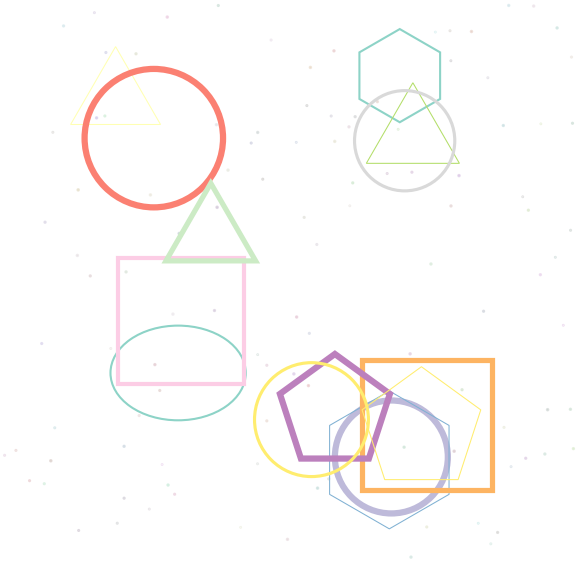[{"shape": "oval", "thickness": 1, "radius": 0.59, "center": [0.308, 0.353]}, {"shape": "hexagon", "thickness": 1, "radius": 0.4, "center": [0.692, 0.868]}, {"shape": "triangle", "thickness": 0.5, "radius": 0.45, "center": [0.2, 0.829]}, {"shape": "circle", "thickness": 3, "radius": 0.49, "center": [0.678, 0.208]}, {"shape": "circle", "thickness": 3, "radius": 0.6, "center": [0.266, 0.76]}, {"shape": "hexagon", "thickness": 0.5, "radius": 0.6, "center": [0.674, 0.203]}, {"shape": "square", "thickness": 2.5, "radius": 0.56, "center": [0.739, 0.263]}, {"shape": "triangle", "thickness": 0.5, "radius": 0.47, "center": [0.715, 0.763]}, {"shape": "square", "thickness": 2, "radius": 0.55, "center": [0.314, 0.444]}, {"shape": "circle", "thickness": 1.5, "radius": 0.43, "center": [0.701, 0.755]}, {"shape": "pentagon", "thickness": 3, "radius": 0.5, "center": [0.58, 0.286]}, {"shape": "triangle", "thickness": 2.5, "radius": 0.45, "center": [0.365, 0.592]}, {"shape": "circle", "thickness": 1.5, "radius": 0.49, "center": [0.539, 0.273]}, {"shape": "pentagon", "thickness": 0.5, "radius": 0.54, "center": [0.73, 0.256]}]